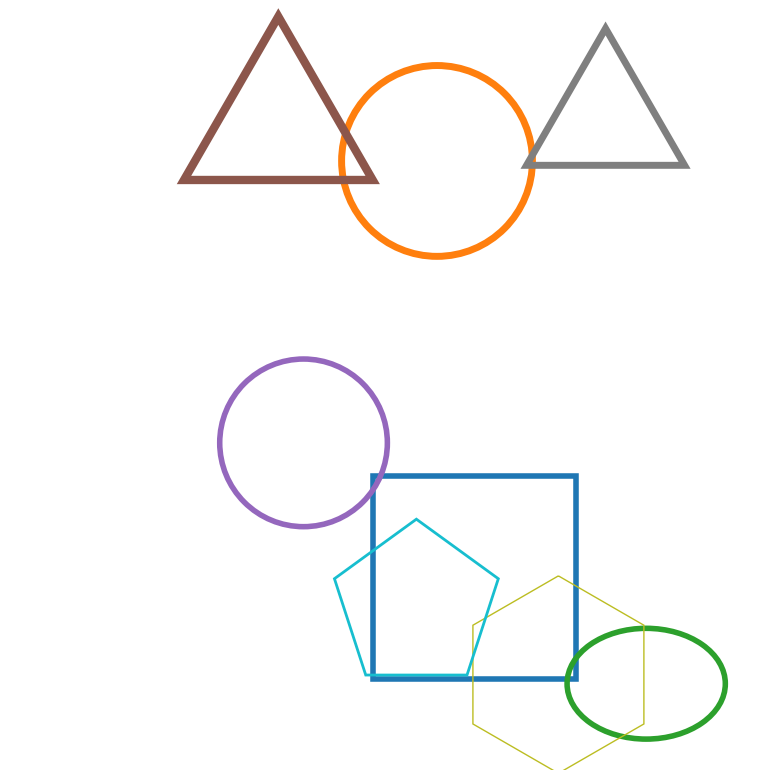[{"shape": "square", "thickness": 2, "radius": 0.66, "center": [0.617, 0.25]}, {"shape": "circle", "thickness": 2.5, "radius": 0.62, "center": [0.568, 0.791]}, {"shape": "oval", "thickness": 2, "radius": 0.51, "center": [0.839, 0.112]}, {"shape": "circle", "thickness": 2, "radius": 0.54, "center": [0.394, 0.425]}, {"shape": "triangle", "thickness": 3, "radius": 0.71, "center": [0.361, 0.837]}, {"shape": "triangle", "thickness": 2.5, "radius": 0.59, "center": [0.786, 0.845]}, {"shape": "hexagon", "thickness": 0.5, "radius": 0.64, "center": [0.725, 0.124]}, {"shape": "pentagon", "thickness": 1, "radius": 0.56, "center": [0.541, 0.214]}]